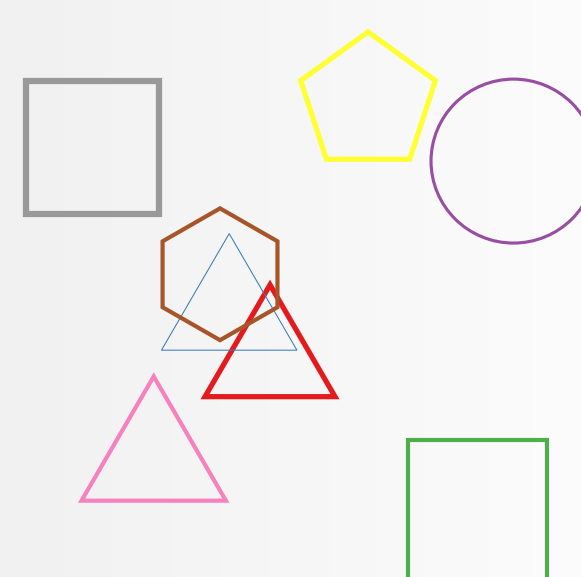[{"shape": "triangle", "thickness": 2.5, "radius": 0.65, "center": [0.465, 0.377]}, {"shape": "triangle", "thickness": 0.5, "radius": 0.67, "center": [0.394, 0.46]}, {"shape": "square", "thickness": 2, "radius": 0.6, "center": [0.821, 0.117]}, {"shape": "circle", "thickness": 1.5, "radius": 0.71, "center": [0.883, 0.72]}, {"shape": "pentagon", "thickness": 2.5, "radius": 0.61, "center": [0.633, 0.822]}, {"shape": "hexagon", "thickness": 2, "radius": 0.57, "center": [0.379, 0.524]}, {"shape": "triangle", "thickness": 2, "radius": 0.72, "center": [0.264, 0.204]}, {"shape": "square", "thickness": 3, "radius": 0.57, "center": [0.159, 0.744]}]